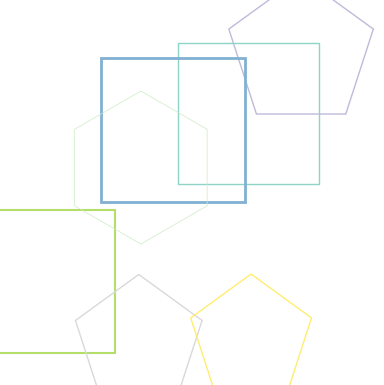[{"shape": "square", "thickness": 1, "radius": 0.91, "center": [0.645, 0.705]}, {"shape": "pentagon", "thickness": 1, "radius": 0.99, "center": [0.782, 0.863]}, {"shape": "square", "thickness": 2, "radius": 0.94, "center": [0.449, 0.663]}, {"shape": "square", "thickness": 1.5, "radius": 0.93, "center": [0.113, 0.269]}, {"shape": "pentagon", "thickness": 1, "radius": 0.86, "center": [0.36, 0.114]}, {"shape": "hexagon", "thickness": 0.5, "radius": 0.99, "center": [0.366, 0.565]}, {"shape": "pentagon", "thickness": 1, "radius": 0.82, "center": [0.652, 0.123]}]